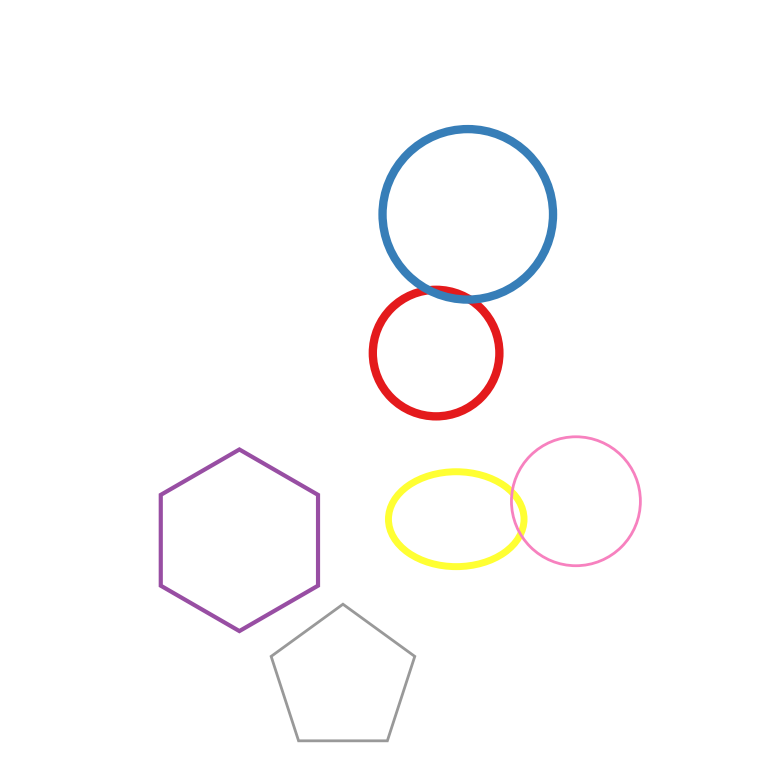[{"shape": "circle", "thickness": 3, "radius": 0.41, "center": [0.566, 0.541]}, {"shape": "circle", "thickness": 3, "radius": 0.55, "center": [0.608, 0.722]}, {"shape": "hexagon", "thickness": 1.5, "radius": 0.59, "center": [0.311, 0.298]}, {"shape": "oval", "thickness": 2.5, "radius": 0.44, "center": [0.593, 0.326]}, {"shape": "circle", "thickness": 1, "radius": 0.42, "center": [0.748, 0.349]}, {"shape": "pentagon", "thickness": 1, "radius": 0.49, "center": [0.445, 0.117]}]